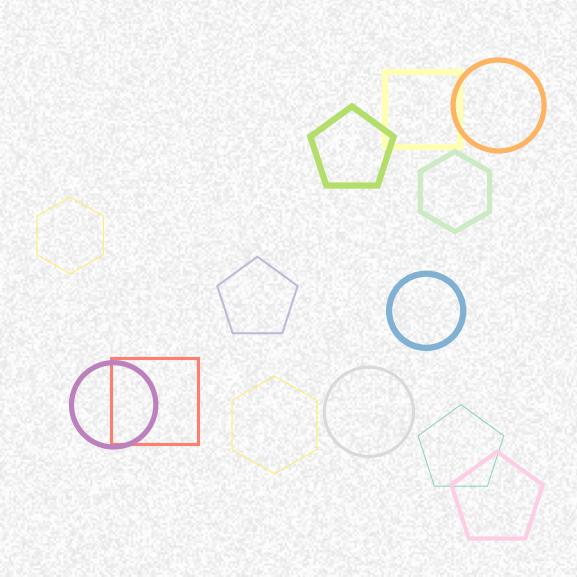[{"shape": "pentagon", "thickness": 0.5, "radius": 0.39, "center": [0.798, 0.22]}, {"shape": "square", "thickness": 3, "radius": 0.32, "center": [0.732, 0.809]}, {"shape": "pentagon", "thickness": 1, "radius": 0.37, "center": [0.446, 0.481]}, {"shape": "square", "thickness": 1.5, "radius": 0.38, "center": [0.268, 0.304]}, {"shape": "circle", "thickness": 3, "radius": 0.32, "center": [0.738, 0.461]}, {"shape": "circle", "thickness": 2.5, "radius": 0.39, "center": [0.863, 0.817]}, {"shape": "pentagon", "thickness": 3, "radius": 0.38, "center": [0.61, 0.739]}, {"shape": "pentagon", "thickness": 2, "radius": 0.42, "center": [0.861, 0.134]}, {"shape": "circle", "thickness": 1.5, "radius": 0.39, "center": [0.639, 0.286]}, {"shape": "circle", "thickness": 2.5, "radius": 0.37, "center": [0.197, 0.298]}, {"shape": "hexagon", "thickness": 2.5, "radius": 0.35, "center": [0.788, 0.667]}, {"shape": "hexagon", "thickness": 0.5, "radius": 0.33, "center": [0.121, 0.592]}, {"shape": "hexagon", "thickness": 0.5, "radius": 0.42, "center": [0.475, 0.263]}]